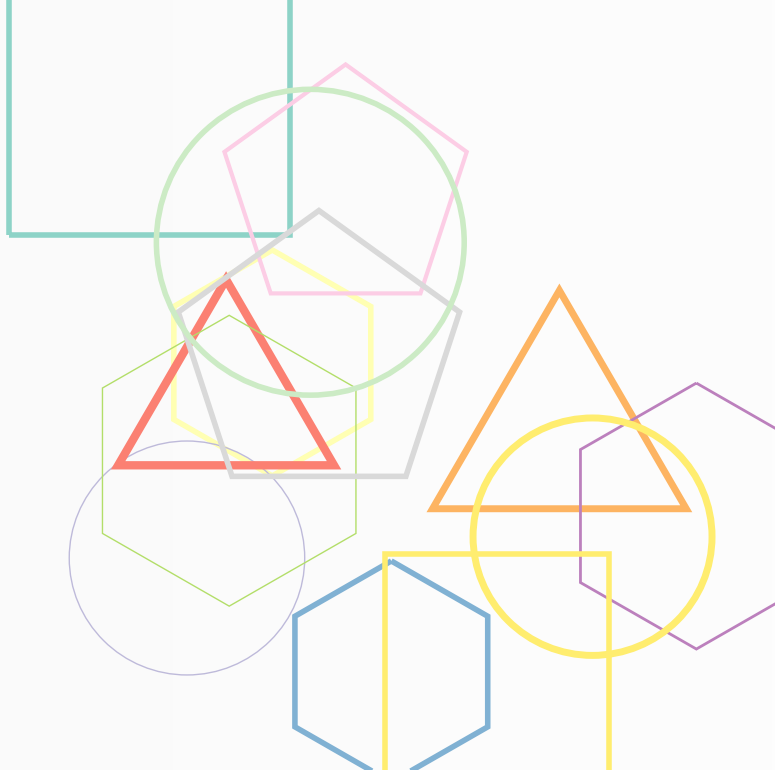[{"shape": "square", "thickness": 2, "radius": 0.91, "center": [0.193, 0.877]}, {"shape": "hexagon", "thickness": 2, "radius": 0.73, "center": [0.351, 0.529]}, {"shape": "circle", "thickness": 0.5, "radius": 0.76, "center": [0.241, 0.275]}, {"shape": "triangle", "thickness": 3, "radius": 0.8, "center": [0.292, 0.476]}, {"shape": "hexagon", "thickness": 2, "radius": 0.72, "center": [0.505, 0.128]}, {"shape": "triangle", "thickness": 2.5, "radius": 0.95, "center": [0.722, 0.434]}, {"shape": "hexagon", "thickness": 0.5, "radius": 0.94, "center": [0.296, 0.402]}, {"shape": "pentagon", "thickness": 1.5, "radius": 0.82, "center": [0.446, 0.752]}, {"shape": "pentagon", "thickness": 2, "radius": 0.95, "center": [0.412, 0.536]}, {"shape": "hexagon", "thickness": 1, "radius": 0.86, "center": [0.899, 0.33]}, {"shape": "circle", "thickness": 2, "radius": 0.99, "center": [0.4, 0.685]}, {"shape": "square", "thickness": 2, "radius": 0.72, "center": [0.641, 0.137]}, {"shape": "circle", "thickness": 2.5, "radius": 0.77, "center": [0.765, 0.303]}]